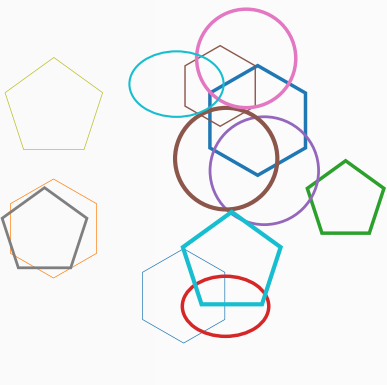[{"shape": "hexagon", "thickness": 0.5, "radius": 0.61, "center": [0.474, 0.231]}, {"shape": "hexagon", "thickness": 2.5, "radius": 0.71, "center": [0.665, 0.687]}, {"shape": "hexagon", "thickness": 0.5, "radius": 0.64, "center": [0.138, 0.406]}, {"shape": "pentagon", "thickness": 2.5, "radius": 0.52, "center": [0.892, 0.479]}, {"shape": "oval", "thickness": 2.5, "radius": 0.56, "center": [0.582, 0.204]}, {"shape": "circle", "thickness": 2, "radius": 0.7, "center": [0.682, 0.557]}, {"shape": "hexagon", "thickness": 1, "radius": 0.52, "center": [0.568, 0.777]}, {"shape": "circle", "thickness": 3, "radius": 0.66, "center": [0.584, 0.588]}, {"shape": "circle", "thickness": 2.5, "radius": 0.64, "center": [0.635, 0.848]}, {"shape": "pentagon", "thickness": 2, "radius": 0.58, "center": [0.115, 0.397]}, {"shape": "pentagon", "thickness": 0.5, "radius": 0.66, "center": [0.139, 0.718]}, {"shape": "pentagon", "thickness": 3, "radius": 0.66, "center": [0.598, 0.317]}, {"shape": "oval", "thickness": 1.5, "radius": 0.61, "center": [0.456, 0.782]}]